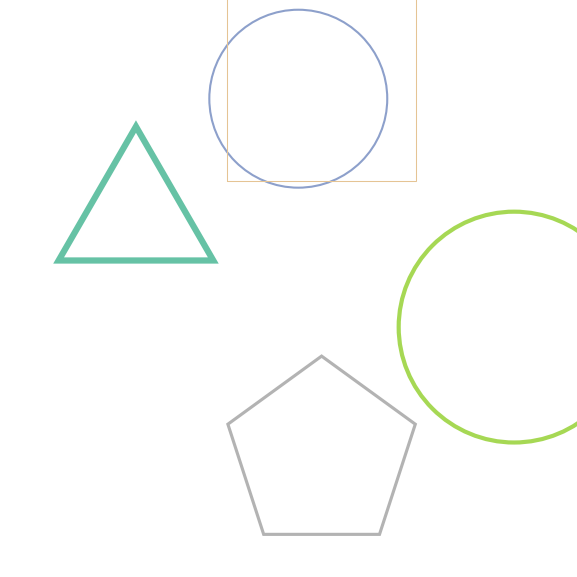[{"shape": "triangle", "thickness": 3, "radius": 0.77, "center": [0.235, 0.625]}, {"shape": "circle", "thickness": 1, "radius": 0.77, "center": [0.517, 0.828]}, {"shape": "circle", "thickness": 2, "radius": 1.0, "center": [0.89, 0.433]}, {"shape": "square", "thickness": 0.5, "radius": 0.82, "center": [0.557, 0.848]}, {"shape": "pentagon", "thickness": 1.5, "radius": 0.85, "center": [0.557, 0.212]}]